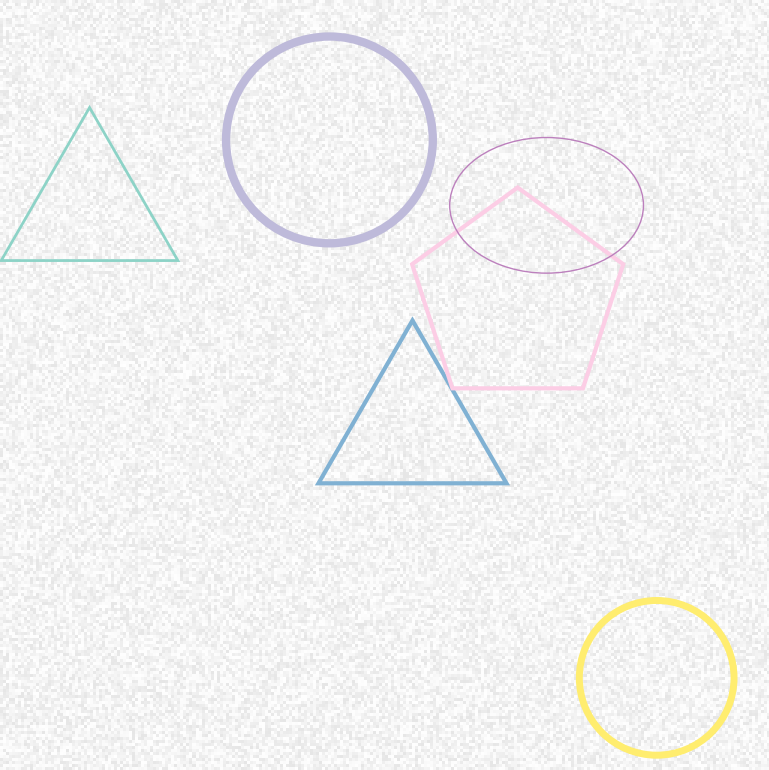[{"shape": "triangle", "thickness": 1, "radius": 0.66, "center": [0.116, 0.728]}, {"shape": "circle", "thickness": 3, "radius": 0.67, "center": [0.428, 0.818]}, {"shape": "triangle", "thickness": 1.5, "radius": 0.7, "center": [0.536, 0.443]}, {"shape": "pentagon", "thickness": 1.5, "radius": 0.72, "center": [0.672, 0.612]}, {"shape": "oval", "thickness": 0.5, "radius": 0.63, "center": [0.71, 0.733]}, {"shape": "circle", "thickness": 2.5, "radius": 0.5, "center": [0.853, 0.12]}]